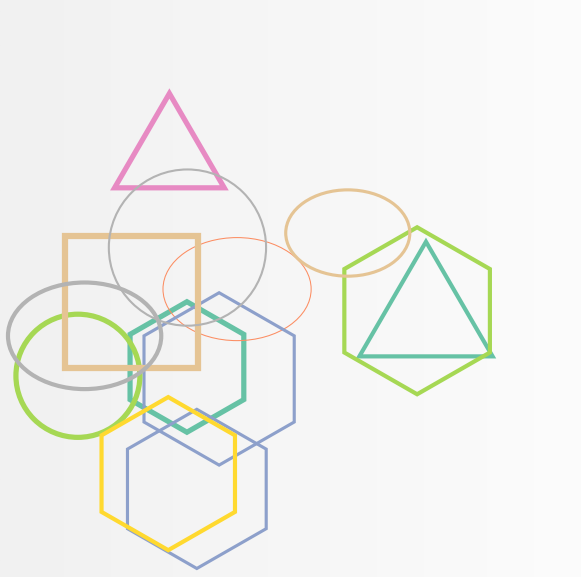[{"shape": "triangle", "thickness": 2, "radius": 0.66, "center": [0.733, 0.448]}, {"shape": "hexagon", "thickness": 2.5, "radius": 0.56, "center": [0.322, 0.364]}, {"shape": "oval", "thickness": 0.5, "radius": 0.64, "center": [0.408, 0.499]}, {"shape": "hexagon", "thickness": 1.5, "radius": 0.69, "center": [0.339, 0.153]}, {"shape": "hexagon", "thickness": 1.5, "radius": 0.75, "center": [0.377, 0.343]}, {"shape": "triangle", "thickness": 2.5, "radius": 0.54, "center": [0.291, 0.728]}, {"shape": "circle", "thickness": 2.5, "radius": 0.53, "center": [0.134, 0.348]}, {"shape": "hexagon", "thickness": 2, "radius": 0.72, "center": [0.718, 0.461]}, {"shape": "hexagon", "thickness": 2, "radius": 0.66, "center": [0.289, 0.179]}, {"shape": "oval", "thickness": 1.5, "radius": 0.53, "center": [0.598, 0.596]}, {"shape": "square", "thickness": 3, "radius": 0.57, "center": [0.226, 0.476]}, {"shape": "circle", "thickness": 1, "radius": 0.68, "center": [0.322, 0.57]}, {"shape": "oval", "thickness": 2, "radius": 0.66, "center": [0.146, 0.418]}]